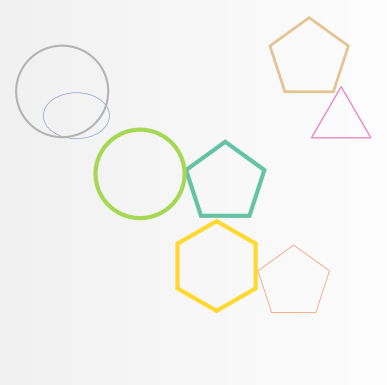[{"shape": "pentagon", "thickness": 3, "radius": 0.53, "center": [0.581, 0.525]}, {"shape": "pentagon", "thickness": 0.5, "radius": 0.48, "center": [0.758, 0.267]}, {"shape": "oval", "thickness": 0.5, "radius": 0.43, "center": [0.197, 0.7]}, {"shape": "triangle", "thickness": 1, "radius": 0.44, "center": [0.88, 0.686]}, {"shape": "circle", "thickness": 3, "radius": 0.57, "center": [0.361, 0.548]}, {"shape": "hexagon", "thickness": 3, "radius": 0.58, "center": [0.559, 0.309]}, {"shape": "pentagon", "thickness": 2, "radius": 0.53, "center": [0.798, 0.848]}, {"shape": "circle", "thickness": 1.5, "radius": 0.59, "center": [0.16, 0.763]}]